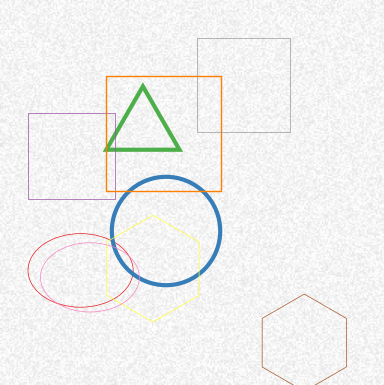[{"shape": "oval", "thickness": 0.5, "radius": 0.68, "center": [0.209, 0.298]}, {"shape": "circle", "thickness": 3, "radius": 0.7, "center": [0.431, 0.4]}, {"shape": "triangle", "thickness": 3, "radius": 0.55, "center": [0.371, 0.666]}, {"shape": "square", "thickness": 0.5, "radius": 0.56, "center": [0.185, 0.595]}, {"shape": "square", "thickness": 1, "radius": 0.74, "center": [0.425, 0.653]}, {"shape": "hexagon", "thickness": 0.5, "radius": 0.69, "center": [0.397, 0.302]}, {"shape": "hexagon", "thickness": 0.5, "radius": 0.63, "center": [0.79, 0.11]}, {"shape": "oval", "thickness": 0.5, "radius": 0.64, "center": [0.234, 0.28]}, {"shape": "square", "thickness": 0.5, "radius": 0.61, "center": [0.633, 0.779]}]